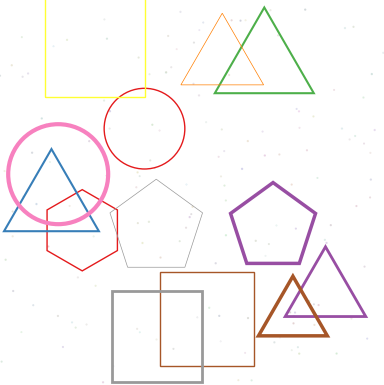[{"shape": "hexagon", "thickness": 1, "radius": 0.53, "center": [0.214, 0.402]}, {"shape": "circle", "thickness": 1, "radius": 0.52, "center": [0.375, 0.666]}, {"shape": "triangle", "thickness": 1.5, "radius": 0.71, "center": [0.134, 0.471]}, {"shape": "triangle", "thickness": 1.5, "radius": 0.74, "center": [0.687, 0.832]}, {"shape": "triangle", "thickness": 2, "radius": 0.6, "center": [0.845, 0.238]}, {"shape": "pentagon", "thickness": 2.5, "radius": 0.58, "center": [0.709, 0.41]}, {"shape": "triangle", "thickness": 0.5, "radius": 0.62, "center": [0.577, 0.842]}, {"shape": "square", "thickness": 1, "radius": 0.65, "center": [0.246, 0.879]}, {"shape": "square", "thickness": 1, "radius": 0.61, "center": [0.537, 0.171]}, {"shape": "triangle", "thickness": 2.5, "radius": 0.52, "center": [0.761, 0.179]}, {"shape": "circle", "thickness": 3, "radius": 0.65, "center": [0.151, 0.548]}, {"shape": "pentagon", "thickness": 0.5, "radius": 0.63, "center": [0.406, 0.408]}, {"shape": "square", "thickness": 2, "radius": 0.59, "center": [0.408, 0.125]}]